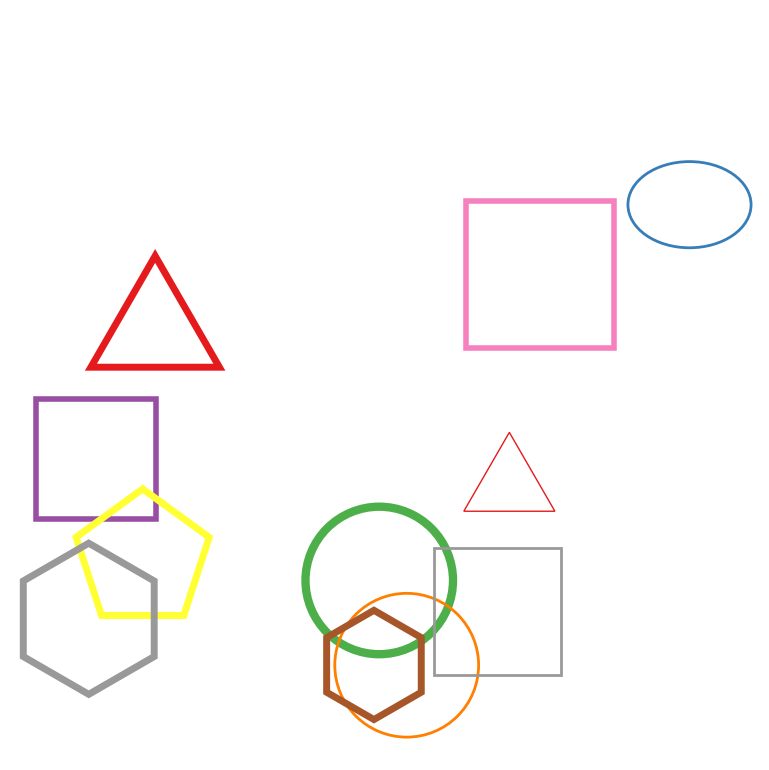[{"shape": "triangle", "thickness": 0.5, "radius": 0.34, "center": [0.661, 0.37]}, {"shape": "triangle", "thickness": 2.5, "radius": 0.48, "center": [0.201, 0.571]}, {"shape": "oval", "thickness": 1, "radius": 0.4, "center": [0.895, 0.734]}, {"shape": "circle", "thickness": 3, "radius": 0.48, "center": [0.493, 0.246]}, {"shape": "square", "thickness": 2, "radius": 0.39, "center": [0.125, 0.404]}, {"shape": "circle", "thickness": 1, "radius": 0.47, "center": [0.528, 0.136]}, {"shape": "pentagon", "thickness": 2.5, "radius": 0.45, "center": [0.185, 0.274]}, {"shape": "hexagon", "thickness": 2.5, "radius": 0.35, "center": [0.486, 0.136]}, {"shape": "square", "thickness": 2, "radius": 0.48, "center": [0.701, 0.644]}, {"shape": "square", "thickness": 1, "radius": 0.41, "center": [0.646, 0.206]}, {"shape": "hexagon", "thickness": 2.5, "radius": 0.49, "center": [0.115, 0.196]}]